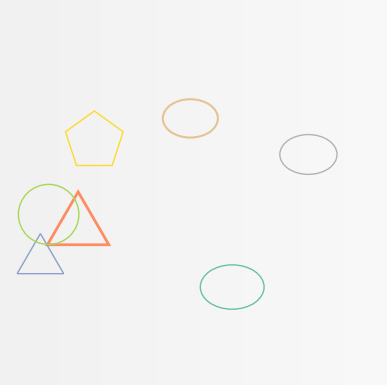[{"shape": "oval", "thickness": 1, "radius": 0.41, "center": [0.599, 0.254]}, {"shape": "triangle", "thickness": 2, "radius": 0.46, "center": [0.202, 0.41]}, {"shape": "triangle", "thickness": 1, "radius": 0.35, "center": [0.104, 0.324]}, {"shape": "circle", "thickness": 1, "radius": 0.39, "center": [0.126, 0.443]}, {"shape": "pentagon", "thickness": 1, "radius": 0.39, "center": [0.243, 0.633]}, {"shape": "oval", "thickness": 1.5, "radius": 0.36, "center": [0.491, 0.692]}, {"shape": "oval", "thickness": 1, "radius": 0.37, "center": [0.796, 0.599]}]